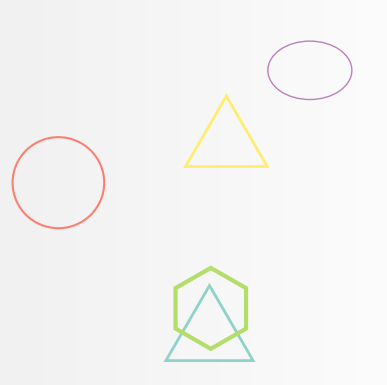[{"shape": "triangle", "thickness": 2, "radius": 0.65, "center": [0.541, 0.128]}, {"shape": "circle", "thickness": 1.5, "radius": 0.59, "center": [0.151, 0.526]}, {"shape": "hexagon", "thickness": 3, "radius": 0.53, "center": [0.544, 0.199]}, {"shape": "oval", "thickness": 1, "radius": 0.54, "center": [0.8, 0.817]}, {"shape": "triangle", "thickness": 2, "radius": 0.61, "center": [0.584, 0.628]}]